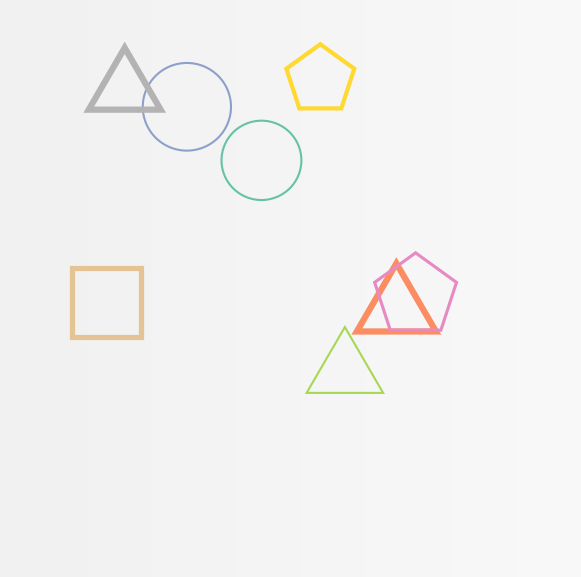[{"shape": "circle", "thickness": 1, "radius": 0.34, "center": [0.45, 0.721]}, {"shape": "triangle", "thickness": 3, "radius": 0.39, "center": [0.682, 0.464]}, {"shape": "circle", "thickness": 1, "radius": 0.38, "center": [0.322, 0.814]}, {"shape": "pentagon", "thickness": 1.5, "radius": 0.37, "center": [0.715, 0.487]}, {"shape": "triangle", "thickness": 1, "radius": 0.38, "center": [0.593, 0.357]}, {"shape": "pentagon", "thickness": 2, "radius": 0.31, "center": [0.551, 0.861]}, {"shape": "square", "thickness": 2.5, "radius": 0.3, "center": [0.184, 0.476]}, {"shape": "triangle", "thickness": 3, "radius": 0.36, "center": [0.215, 0.845]}]